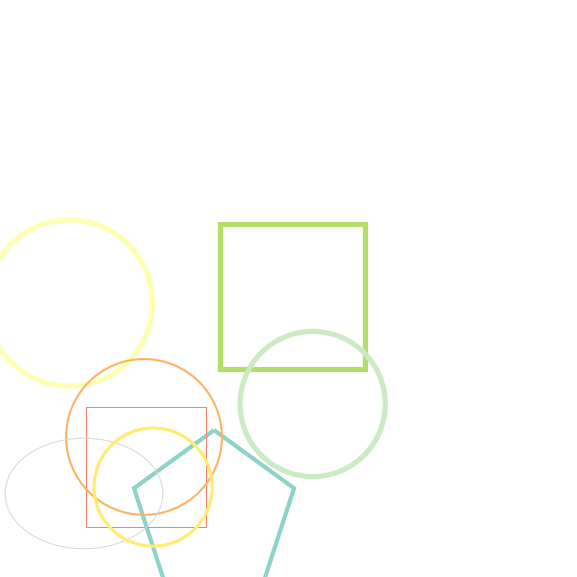[{"shape": "pentagon", "thickness": 2, "radius": 0.73, "center": [0.371, 0.109]}, {"shape": "circle", "thickness": 2.5, "radius": 0.72, "center": [0.12, 0.475]}, {"shape": "square", "thickness": 0.5, "radius": 0.52, "center": [0.253, 0.19]}, {"shape": "circle", "thickness": 1, "radius": 0.67, "center": [0.249, 0.243]}, {"shape": "square", "thickness": 2.5, "radius": 0.63, "center": [0.506, 0.486]}, {"shape": "oval", "thickness": 0.5, "radius": 0.68, "center": [0.145, 0.145]}, {"shape": "circle", "thickness": 2.5, "radius": 0.63, "center": [0.541, 0.3]}, {"shape": "circle", "thickness": 1.5, "radius": 0.51, "center": [0.265, 0.156]}]